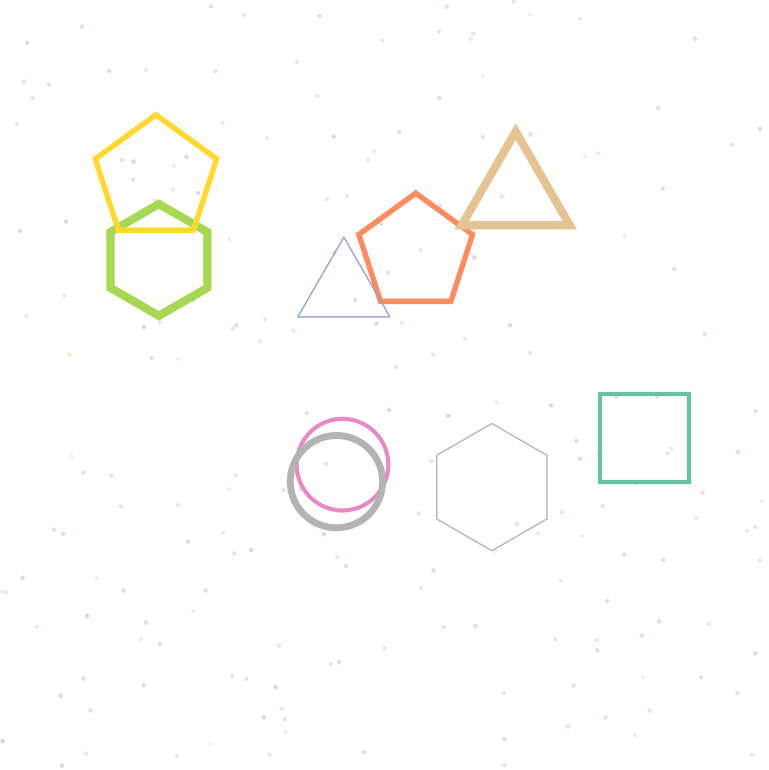[{"shape": "square", "thickness": 1.5, "radius": 0.29, "center": [0.837, 0.431]}, {"shape": "pentagon", "thickness": 2, "radius": 0.39, "center": [0.54, 0.671]}, {"shape": "triangle", "thickness": 0.5, "radius": 0.35, "center": [0.447, 0.623]}, {"shape": "circle", "thickness": 1.5, "radius": 0.3, "center": [0.445, 0.397]}, {"shape": "hexagon", "thickness": 3, "radius": 0.36, "center": [0.206, 0.662]}, {"shape": "pentagon", "thickness": 2, "radius": 0.41, "center": [0.202, 0.768]}, {"shape": "triangle", "thickness": 3, "radius": 0.41, "center": [0.67, 0.748]}, {"shape": "circle", "thickness": 2.5, "radius": 0.3, "center": [0.437, 0.375]}, {"shape": "hexagon", "thickness": 0.5, "radius": 0.41, "center": [0.639, 0.367]}]